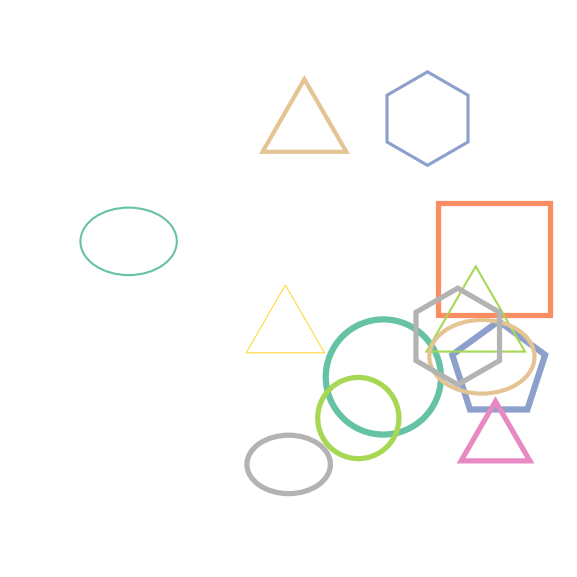[{"shape": "circle", "thickness": 3, "radius": 0.5, "center": [0.664, 0.346]}, {"shape": "oval", "thickness": 1, "radius": 0.42, "center": [0.223, 0.581]}, {"shape": "square", "thickness": 2.5, "radius": 0.48, "center": [0.855, 0.55]}, {"shape": "hexagon", "thickness": 1.5, "radius": 0.4, "center": [0.74, 0.794]}, {"shape": "pentagon", "thickness": 3, "radius": 0.42, "center": [0.864, 0.359]}, {"shape": "triangle", "thickness": 2.5, "radius": 0.34, "center": [0.858, 0.235]}, {"shape": "circle", "thickness": 2.5, "radius": 0.35, "center": [0.62, 0.275]}, {"shape": "triangle", "thickness": 1, "radius": 0.49, "center": [0.824, 0.44]}, {"shape": "triangle", "thickness": 0.5, "radius": 0.39, "center": [0.494, 0.427]}, {"shape": "oval", "thickness": 2, "radius": 0.46, "center": [0.834, 0.381]}, {"shape": "triangle", "thickness": 2, "radius": 0.42, "center": [0.527, 0.778]}, {"shape": "oval", "thickness": 2.5, "radius": 0.36, "center": [0.5, 0.195]}, {"shape": "hexagon", "thickness": 2.5, "radius": 0.42, "center": [0.793, 0.417]}]